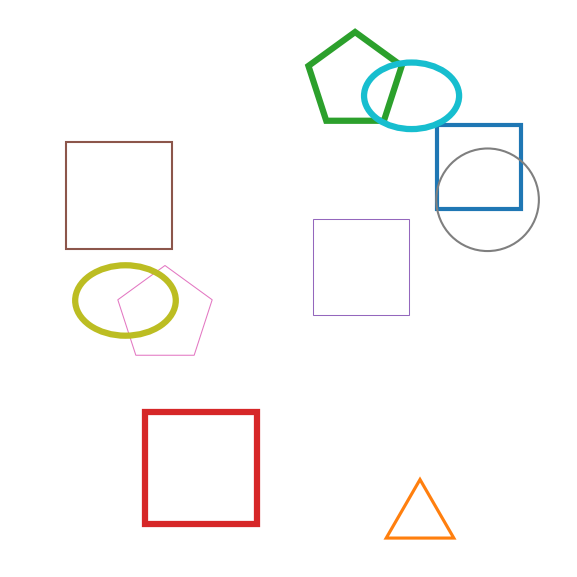[{"shape": "square", "thickness": 2, "radius": 0.36, "center": [0.83, 0.71]}, {"shape": "triangle", "thickness": 1.5, "radius": 0.34, "center": [0.727, 0.101]}, {"shape": "pentagon", "thickness": 3, "radius": 0.42, "center": [0.615, 0.859]}, {"shape": "square", "thickness": 3, "radius": 0.49, "center": [0.348, 0.188]}, {"shape": "square", "thickness": 0.5, "radius": 0.42, "center": [0.626, 0.536]}, {"shape": "square", "thickness": 1, "radius": 0.46, "center": [0.206, 0.661]}, {"shape": "pentagon", "thickness": 0.5, "radius": 0.43, "center": [0.286, 0.453]}, {"shape": "circle", "thickness": 1, "radius": 0.44, "center": [0.844, 0.653]}, {"shape": "oval", "thickness": 3, "radius": 0.44, "center": [0.217, 0.479]}, {"shape": "oval", "thickness": 3, "radius": 0.41, "center": [0.713, 0.833]}]